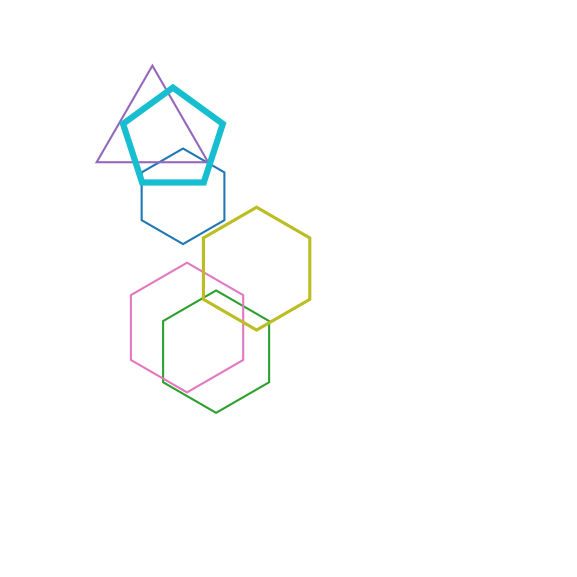[{"shape": "hexagon", "thickness": 1, "radius": 0.41, "center": [0.317, 0.659]}, {"shape": "hexagon", "thickness": 1, "radius": 0.53, "center": [0.374, 0.39]}, {"shape": "triangle", "thickness": 1, "radius": 0.56, "center": [0.264, 0.774]}, {"shape": "hexagon", "thickness": 1, "radius": 0.56, "center": [0.324, 0.432]}, {"shape": "hexagon", "thickness": 1.5, "radius": 0.53, "center": [0.444, 0.534]}, {"shape": "pentagon", "thickness": 3, "radius": 0.45, "center": [0.299, 0.757]}]